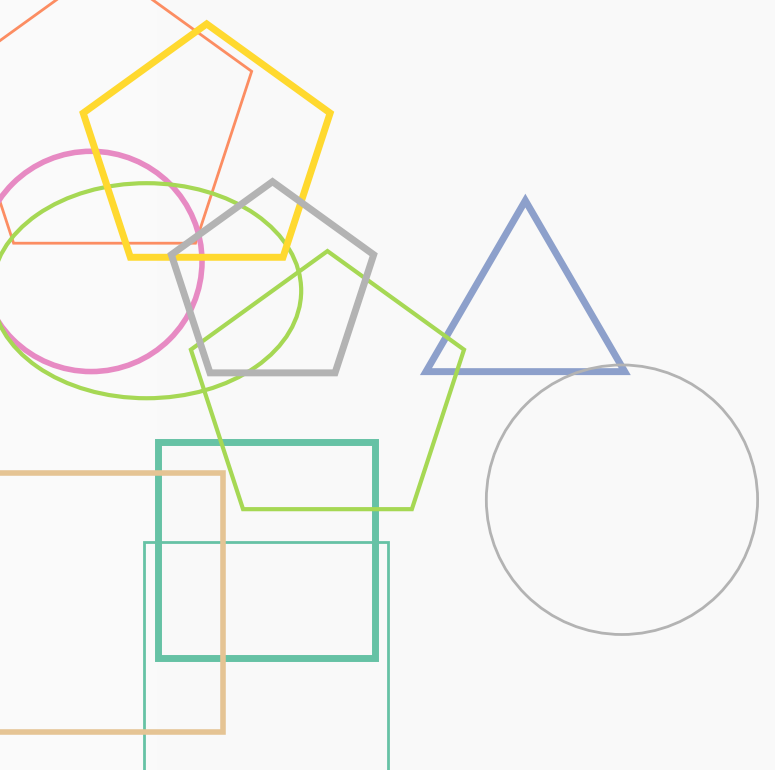[{"shape": "square", "thickness": 2.5, "radius": 0.7, "center": [0.344, 0.285]}, {"shape": "square", "thickness": 1, "radius": 0.79, "center": [0.344, 0.138]}, {"shape": "pentagon", "thickness": 1, "radius": 1.0, "center": [0.135, 0.846]}, {"shape": "triangle", "thickness": 2.5, "radius": 0.74, "center": [0.678, 0.591]}, {"shape": "circle", "thickness": 2, "radius": 0.72, "center": [0.118, 0.66]}, {"shape": "pentagon", "thickness": 1.5, "radius": 0.93, "center": [0.423, 0.489]}, {"shape": "oval", "thickness": 1.5, "radius": 1.0, "center": [0.189, 0.622]}, {"shape": "pentagon", "thickness": 2.5, "radius": 0.84, "center": [0.267, 0.801]}, {"shape": "square", "thickness": 2, "radius": 0.84, "center": [0.119, 0.217]}, {"shape": "circle", "thickness": 1, "radius": 0.88, "center": [0.803, 0.351]}, {"shape": "pentagon", "thickness": 2.5, "radius": 0.69, "center": [0.352, 0.627]}]